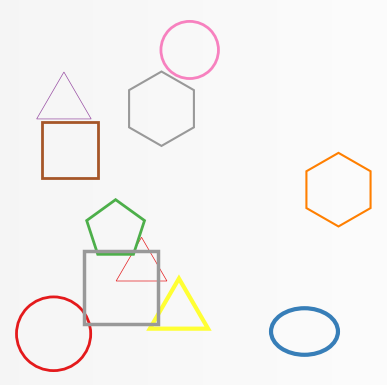[{"shape": "circle", "thickness": 2, "radius": 0.48, "center": [0.138, 0.133]}, {"shape": "triangle", "thickness": 0.5, "radius": 0.38, "center": [0.365, 0.308]}, {"shape": "oval", "thickness": 3, "radius": 0.43, "center": [0.786, 0.139]}, {"shape": "pentagon", "thickness": 2, "radius": 0.39, "center": [0.298, 0.403]}, {"shape": "triangle", "thickness": 0.5, "radius": 0.41, "center": [0.165, 0.732]}, {"shape": "hexagon", "thickness": 1.5, "radius": 0.48, "center": [0.874, 0.507]}, {"shape": "triangle", "thickness": 3, "radius": 0.43, "center": [0.462, 0.19]}, {"shape": "square", "thickness": 2, "radius": 0.36, "center": [0.18, 0.611]}, {"shape": "circle", "thickness": 2, "radius": 0.37, "center": [0.49, 0.87]}, {"shape": "hexagon", "thickness": 1.5, "radius": 0.48, "center": [0.417, 0.718]}, {"shape": "square", "thickness": 2.5, "radius": 0.48, "center": [0.313, 0.254]}]